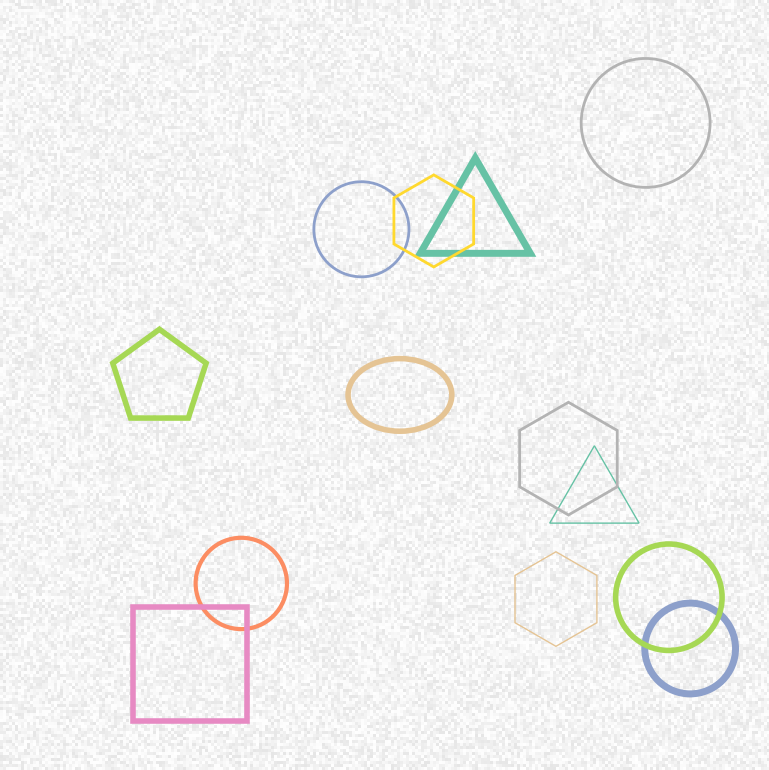[{"shape": "triangle", "thickness": 0.5, "radius": 0.33, "center": [0.772, 0.354]}, {"shape": "triangle", "thickness": 2.5, "radius": 0.41, "center": [0.617, 0.712]}, {"shape": "circle", "thickness": 1.5, "radius": 0.3, "center": [0.313, 0.242]}, {"shape": "circle", "thickness": 1, "radius": 0.31, "center": [0.469, 0.702]}, {"shape": "circle", "thickness": 2.5, "radius": 0.29, "center": [0.896, 0.158]}, {"shape": "square", "thickness": 2, "radius": 0.37, "center": [0.247, 0.138]}, {"shape": "circle", "thickness": 2, "radius": 0.35, "center": [0.869, 0.224]}, {"shape": "pentagon", "thickness": 2, "radius": 0.32, "center": [0.207, 0.509]}, {"shape": "hexagon", "thickness": 1, "radius": 0.3, "center": [0.563, 0.713]}, {"shape": "hexagon", "thickness": 0.5, "radius": 0.31, "center": [0.722, 0.222]}, {"shape": "oval", "thickness": 2, "radius": 0.34, "center": [0.519, 0.487]}, {"shape": "hexagon", "thickness": 1, "radius": 0.37, "center": [0.738, 0.404]}, {"shape": "circle", "thickness": 1, "radius": 0.42, "center": [0.838, 0.84]}]